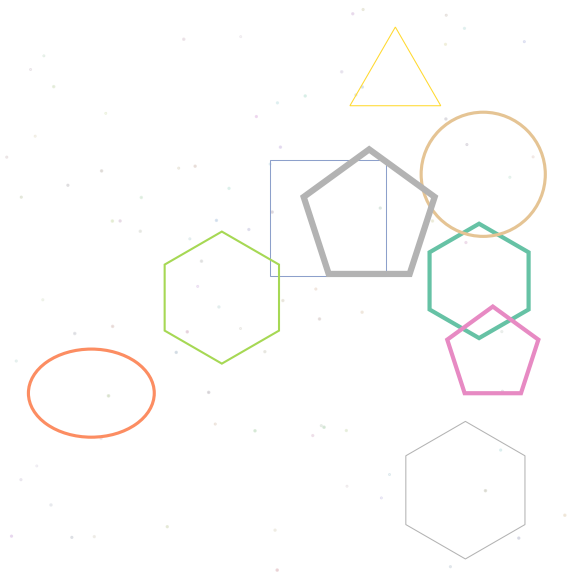[{"shape": "hexagon", "thickness": 2, "radius": 0.5, "center": [0.83, 0.513]}, {"shape": "oval", "thickness": 1.5, "radius": 0.54, "center": [0.158, 0.318]}, {"shape": "square", "thickness": 0.5, "radius": 0.5, "center": [0.568, 0.622]}, {"shape": "pentagon", "thickness": 2, "radius": 0.41, "center": [0.853, 0.385]}, {"shape": "hexagon", "thickness": 1, "radius": 0.57, "center": [0.384, 0.484]}, {"shape": "triangle", "thickness": 0.5, "radius": 0.45, "center": [0.685, 0.861]}, {"shape": "circle", "thickness": 1.5, "radius": 0.54, "center": [0.837, 0.697]}, {"shape": "hexagon", "thickness": 0.5, "radius": 0.6, "center": [0.806, 0.15]}, {"shape": "pentagon", "thickness": 3, "radius": 0.6, "center": [0.639, 0.621]}]